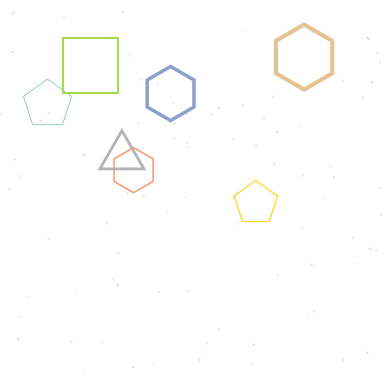[{"shape": "pentagon", "thickness": 0.5, "radius": 0.33, "center": [0.123, 0.729]}, {"shape": "hexagon", "thickness": 1, "radius": 0.29, "center": [0.347, 0.558]}, {"shape": "hexagon", "thickness": 2.5, "radius": 0.35, "center": [0.443, 0.757]}, {"shape": "square", "thickness": 1.5, "radius": 0.36, "center": [0.236, 0.831]}, {"shape": "pentagon", "thickness": 1, "radius": 0.3, "center": [0.665, 0.472]}, {"shape": "hexagon", "thickness": 3, "radius": 0.42, "center": [0.79, 0.852]}, {"shape": "triangle", "thickness": 2, "radius": 0.33, "center": [0.317, 0.594]}]